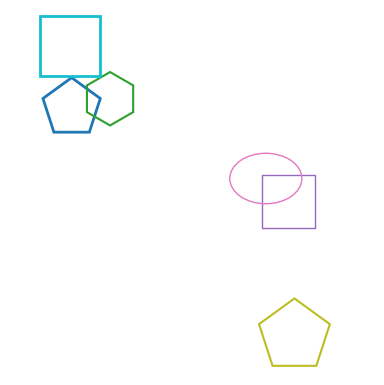[{"shape": "pentagon", "thickness": 2, "radius": 0.39, "center": [0.186, 0.72]}, {"shape": "hexagon", "thickness": 1.5, "radius": 0.35, "center": [0.286, 0.744]}, {"shape": "square", "thickness": 1, "radius": 0.34, "center": [0.749, 0.476]}, {"shape": "oval", "thickness": 1, "radius": 0.47, "center": [0.69, 0.536]}, {"shape": "pentagon", "thickness": 1.5, "radius": 0.48, "center": [0.765, 0.128]}, {"shape": "square", "thickness": 2, "radius": 0.39, "center": [0.181, 0.881]}]